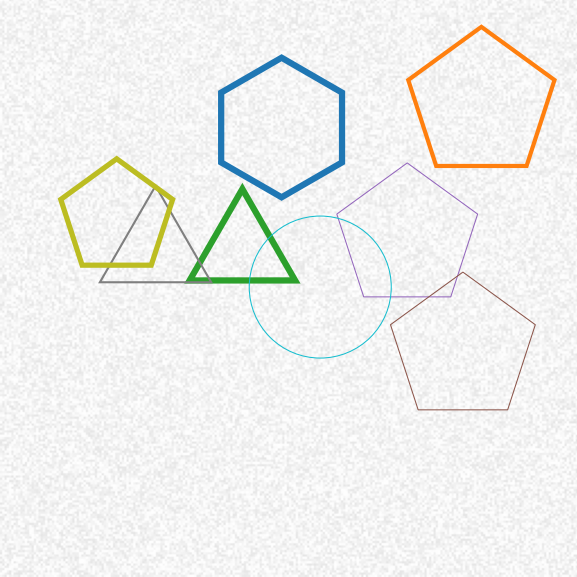[{"shape": "hexagon", "thickness": 3, "radius": 0.6, "center": [0.488, 0.778]}, {"shape": "pentagon", "thickness": 2, "radius": 0.67, "center": [0.834, 0.819]}, {"shape": "triangle", "thickness": 3, "radius": 0.53, "center": [0.42, 0.566]}, {"shape": "pentagon", "thickness": 0.5, "radius": 0.64, "center": [0.705, 0.589]}, {"shape": "pentagon", "thickness": 0.5, "radius": 0.66, "center": [0.802, 0.396]}, {"shape": "triangle", "thickness": 1, "radius": 0.56, "center": [0.269, 0.566]}, {"shape": "pentagon", "thickness": 2.5, "radius": 0.51, "center": [0.202, 0.622]}, {"shape": "circle", "thickness": 0.5, "radius": 0.61, "center": [0.555, 0.502]}]